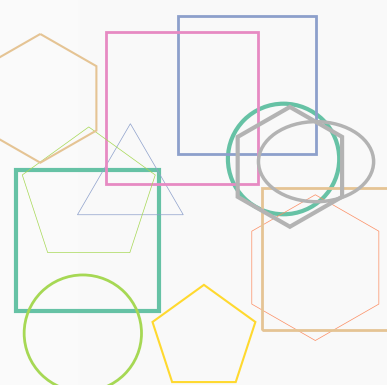[{"shape": "circle", "thickness": 3, "radius": 0.72, "center": [0.732, 0.587]}, {"shape": "square", "thickness": 3, "radius": 0.92, "center": [0.227, 0.376]}, {"shape": "hexagon", "thickness": 0.5, "radius": 0.95, "center": [0.814, 0.305]}, {"shape": "triangle", "thickness": 0.5, "radius": 0.79, "center": [0.336, 0.521]}, {"shape": "square", "thickness": 2, "radius": 0.9, "center": [0.637, 0.779]}, {"shape": "square", "thickness": 2, "radius": 0.98, "center": [0.469, 0.72]}, {"shape": "circle", "thickness": 2, "radius": 0.76, "center": [0.214, 0.134]}, {"shape": "pentagon", "thickness": 0.5, "radius": 0.9, "center": [0.229, 0.49]}, {"shape": "pentagon", "thickness": 1.5, "radius": 0.7, "center": [0.526, 0.121]}, {"shape": "square", "thickness": 2, "radius": 0.92, "center": [0.861, 0.327]}, {"shape": "hexagon", "thickness": 1.5, "radius": 0.84, "center": [0.104, 0.745]}, {"shape": "hexagon", "thickness": 3, "radius": 0.78, "center": [0.748, 0.567]}, {"shape": "oval", "thickness": 2.5, "radius": 0.74, "center": [0.816, 0.58]}]